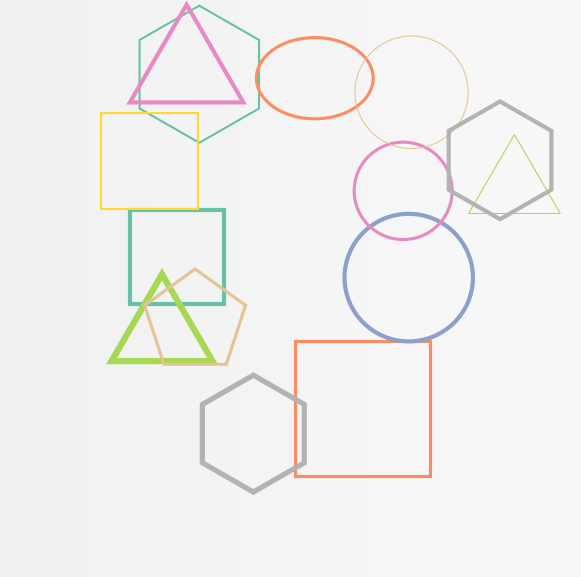[{"shape": "hexagon", "thickness": 1, "radius": 0.59, "center": [0.343, 0.871]}, {"shape": "square", "thickness": 2, "radius": 0.4, "center": [0.304, 0.554]}, {"shape": "oval", "thickness": 1.5, "radius": 0.5, "center": [0.542, 0.864]}, {"shape": "square", "thickness": 1.5, "radius": 0.58, "center": [0.624, 0.292]}, {"shape": "circle", "thickness": 2, "radius": 0.55, "center": [0.703, 0.518]}, {"shape": "circle", "thickness": 1.5, "radius": 0.42, "center": [0.694, 0.669]}, {"shape": "triangle", "thickness": 2, "radius": 0.56, "center": [0.321, 0.878]}, {"shape": "triangle", "thickness": 3, "radius": 0.5, "center": [0.279, 0.424]}, {"shape": "triangle", "thickness": 0.5, "radius": 0.46, "center": [0.885, 0.675]}, {"shape": "square", "thickness": 1, "radius": 0.42, "center": [0.257, 0.721]}, {"shape": "circle", "thickness": 0.5, "radius": 0.49, "center": [0.708, 0.839]}, {"shape": "pentagon", "thickness": 1.5, "radius": 0.46, "center": [0.336, 0.442]}, {"shape": "hexagon", "thickness": 2.5, "radius": 0.51, "center": [0.436, 0.248]}, {"shape": "hexagon", "thickness": 2, "radius": 0.51, "center": [0.86, 0.722]}]